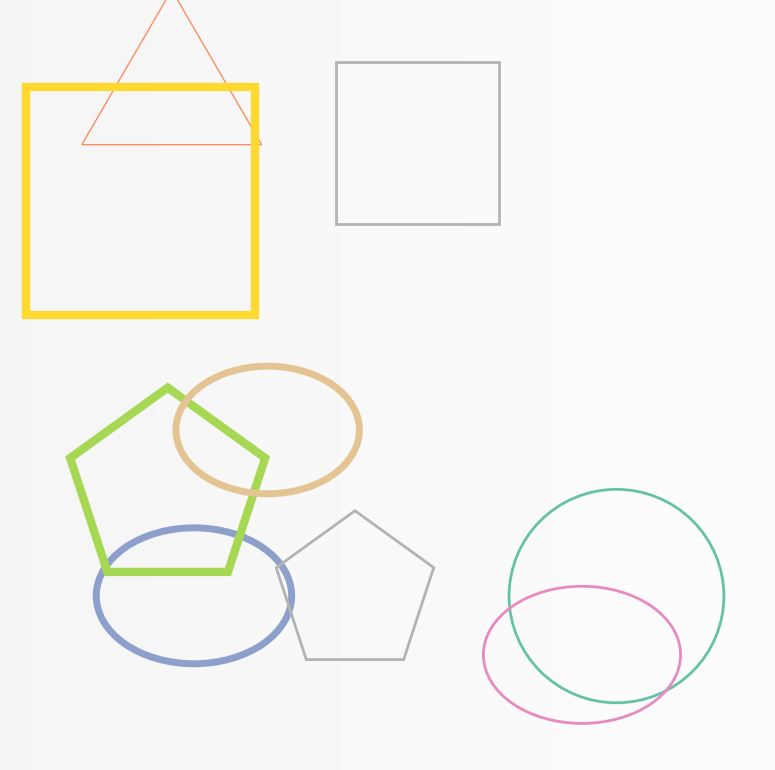[{"shape": "circle", "thickness": 1, "radius": 0.69, "center": [0.795, 0.226]}, {"shape": "triangle", "thickness": 0.5, "radius": 0.67, "center": [0.222, 0.879]}, {"shape": "oval", "thickness": 2.5, "radius": 0.63, "center": [0.25, 0.226]}, {"shape": "oval", "thickness": 1, "radius": 0.64, "center": [0.751, 0.15]}, {"shape": "pentagon", "thickness": 3, "radius": 0.66, "center": [0.216, 0.364]}, {"shape": "square", "thickness": 3, "radius": 0.74, "center": [0.181, 0.739]}, {"shape": "oval", "thickness": 2.5, "radius": 0.59, "center": [0.345, 0.442]}, {"shape": "pentagon", "thickness": 1, "radius": 0.53, "center": [0.458, 0.23]}, {"shape": "square", "thickness": 1, "radius": 0.53, "center": [0.539, 0.814]}]